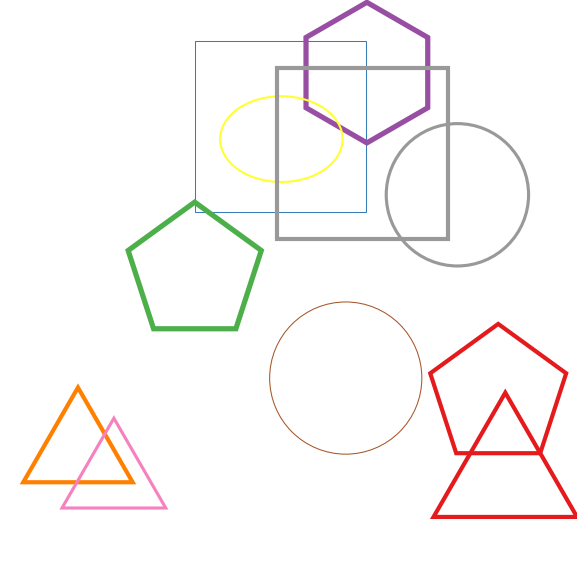[{"shape": "triangle", "thickness": 2, "radius": 0.72, "center": [0.875, 0.176]}, {"shape": "pentagon", "thickness": 2, "radius": 0.62, "center": [0.863, 0.314]}, {"shape": "square", "thickness": 0.5, "radius": 0.74, "center": [0.485, 0.78]}, {"shape": "pentagon", "thickness": 2.5, "radius": 0.61, "center": [0.337, 0.528]}, {"shape": "hexagon", "thickness": 2.5, "radius": 0.61, "center": [0.635, 0.873]}, {"shape": "triangle", "thickness": 2, "radius": 0.55, "center": [0.135, 0.219]}, {"shape": "oval", "thickness": 1, "radius": 0.53, "center": [0.487, 0.758]}, {"shape": "circle", "thickness": 0.5, "radius": 0.66, "center": [0.599, 0.344]}, {"shape": "triangle", "thickness": 1.5, "radius": 0.52, "center": [0.197, 0.171]}, {"shape": "square", "thickness": 2, "radius": 0.74, "center": [0.627, 0.733]}, {"shape": "circle", "thickness": 1.5, "radius": 0.62, "center": [0.792, 0.662]}]